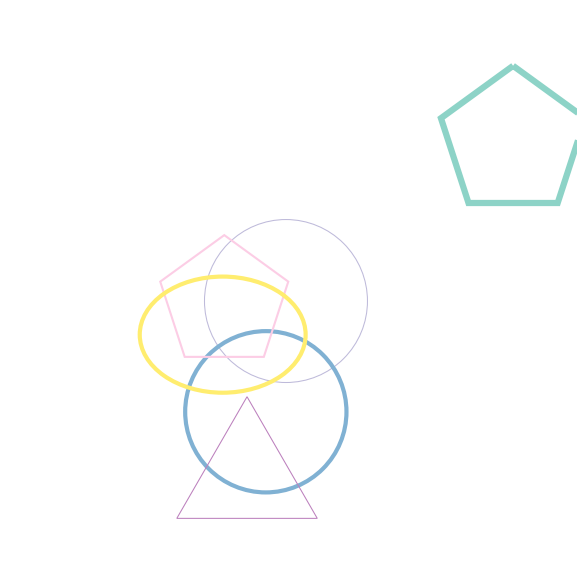[{"shape": "pentagon", "thickness": 3, "radius": 0.66, "center": [0.888, 0.754]}, {"shape": "circle", "thickness": 0.5, "radius": 0.71, "center": [0.495, 0.478]}, {"shape": "circle", "thickness": 2, "radius": 0.7, "center": [0.46, 0.286]}, {"shape": "pentagon", "thickness": 1, "radius": 0.58, "center": [0.388, 0.475]}, {"shape": "triangle", "thickness": 0.5, "radius": 0.7, "center": [0.428, 0.172]}, {"shape": "oval", "thickness": 2, "radius": 0.72, "center": [0.386, 0.42]}]